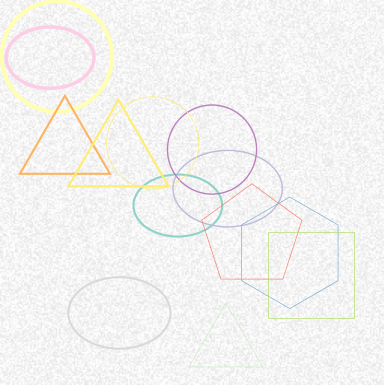[{"shape": "oval", "thickness": 1.5, "radius": 0.58, "center": [0.462, 0.466]}, {"shape": "circle", "thickness": 3, "radius": 0.72, "center": [0.148, 0.853]}, {"shape": "oval", "thickness": 1, "radius": 0.71, "center": [0.591, 0.51]}, {"shape": "pentagon", "thickness": 0.5, "radius": 0.68, "center": [0.654, 0.386]}, {"shape": "hexagon", "thickness": 0.5, "radius": 0.72, "center": [0.753, 0.343]}, {"shape": "triangle", "thickness": 1.5, "radius": 0.67, "center": [0.169, 0.616]}, {"shape": "square", "thickness": 0.5, "radius": 0.56, "center": [0.807, 0.287]}, {"shape": "oval", "thickness": 2.5, "radius": 0.57, "center": [0.13, 0.85]}, {"shape": "oval", "thickness": 1.5, "radius": 0.66, "center": [0.31, 0.187]}, {"shape": "circle", "thickness": 1, "radius": 0.58, "center": [0.551, 0.612]}, {"shape": "triangle", "thickness": 0.5, "radius": 0.55, "center": [0.587, 0.102]}, {"shape": "triangle", "thickness": 1.5, "radius": 0.75, "center": [0.308, 0.591]}, {"shape": "circle", "thickness": 0.5, "radius": 0.6, "center": [0.397, 0.629]}]